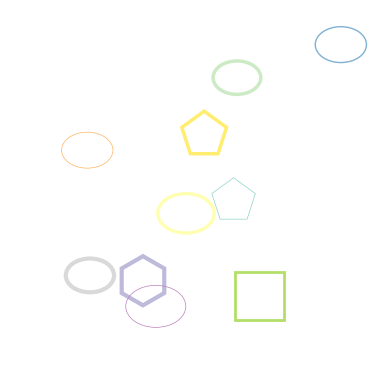[{"shape": "pentagon", "thickness": 0.5, "radius": 0.3, "center": [0.607, 0.479]}, {"shape": "oval", "thickness": 2.5, "radius": 0.37, "center": [0.483, 0.446]}, {"shape": "hexagon", "thickness": 3, "radius": 0.32, "center": [0.371, 0.271]}, {"shape": "oval", "thickness": 1, "radius": 0.33, "center": [0.885, 0.884]}, {"shape": "oval", "thickness": 0.5, "radius": 0.33, "center": [0.227, 0.61]}, {"shape": "square", "thickness": 2, "radius": 0.31, "center": [0.674, 0.232]}, {"shape": "oval", "thickness": 3, "radius": 0.31, "center": [0.234, 0.285]}, {"shape": "oval", "thickness": 0.5, "radius": 0.39, "center": [0.405, 0.204]}, {"shape": "oval", "thickness": 2.5, "radius": 0.31, "center": [0.615, 0.798]}, {"shape": "pentagon", "thickness": 2.5, "radius": 0.31, "center": [0.53, 0.65]}]